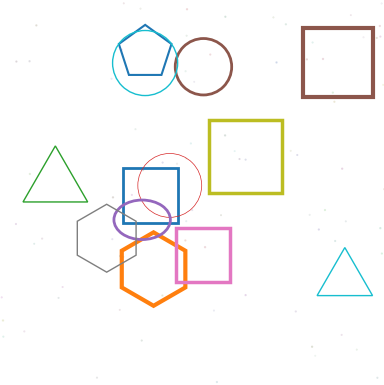[{"shape": "pentagon", "thickness": 1.5, "radius": 0.36, "center": [0.377, 0.864]}, {"shape": "square", "thickness": 2, "radius": 0.36, "center": [0.391, 0.492]}, {"shape": "hexagon", "thickness": 3, "radius": 0.48, "center": [0.399, 0.301]}, {"shape": "triangle", "thickness": 1, "radius": 0.48, "center": [0.144, 0.524]}, {"shape": "circle", "thickness": 0.5, "radius": 0.41, "center": [0.441, 0.518]}, {"shape": "oval", "thickness": 2, "radius": 0.37, "center": [0.369, 0.429]}, {"shape": "circle", "thickness": 2, "radius": 0.37, "center": [0.528, 0.827]}, {"shape": "square", "thickness": 3, "radius": 0.45, "center": [0.877, 0.838]}, {"shape": "square", "thickness": 2.5, "radius": 0.35, "center": [0.528, 0.338]}, {"shape": "hexagon", "thickness": 1, "radius": 0.44, "center": [0.277, 0.381]}, {"shape": "square", "thickness": 2.5, "radius": 0.48, "center": [0.639, 0.593]}, {"shape": "circle", "thickness": 1, "radius": 0.42, "center": [0.377, 0.836]}, {"shape": "triangle", "thickness": 1, "radius": 0.42, "center": [0.896, 0.274]}]